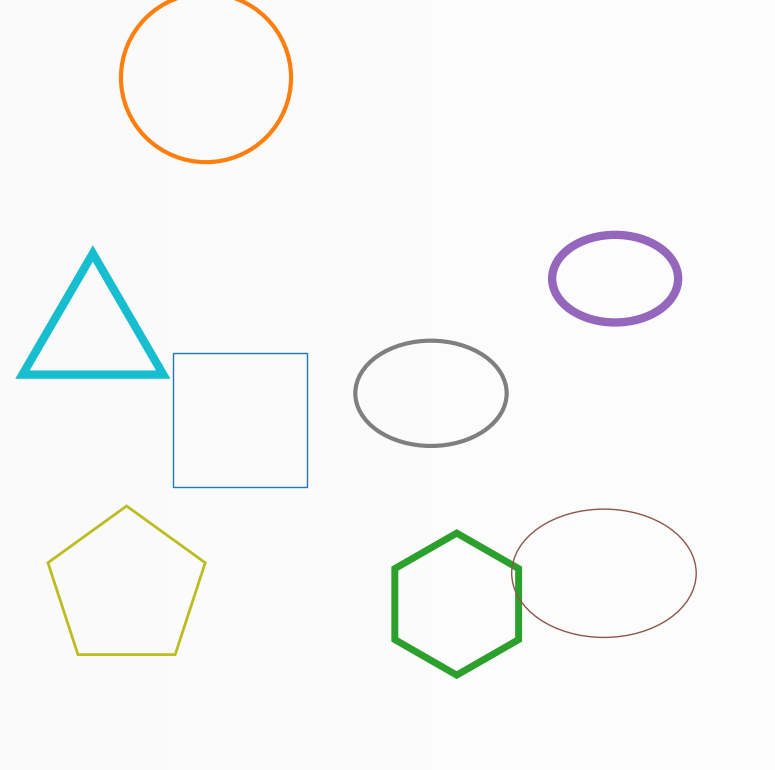[{"shape": "square", "thickness": 0.5, "radius": 0.43, "center": [0.31, 0.455]}, {"shape": "circle", "thickness": 1.5, "radius": 0.55, "center": [0.266, 0.899]}, {"shape": "hexagon", "thickness": 2.5, "radius": 0.46, "center": [0.589, 0.215]}, {"shape": "oval", "thickness": 3, "radius": 0.41, "center": [0.794, 0.638]}, {"shape": "oval", "thickness": 0.5, "radius": 0.6, "center": [0.779, 0.255]}, {"shape": "oval", "thickness": 1.5, "radius": 0.49, "center": [0.556, 0.489]}, {"shape": "pentagon", "thickness": 1, "radius": 0.53, "center": [0.163, 0.236]}, {"shape": "triangle", "thickness": 3, "radius": 0.52, "center": [0.12, 0.566]}]